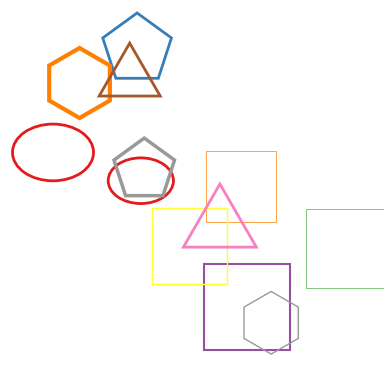[{"shape": "oval", "thickness": 2, "radius": 0.53, "center": [0.138, 0.604]}, {"shape": "oval", "thickness": 2, "radius": 0.42, "center": [0.366, 0.531]}, {"shape": "pentagon", "thickness": 2, "radius": 0.47, "center": [0.356, 0.873]}, {"shape": "square", "thickness": 0.5, "radius": 0.52, "center": [0.897, 0.354]}, {"shape": "square", "thickness": 1.5, "radius": 0.56, "center": [0.642, 0.202]}, {"shape": "square", "thickness": 0.5, "radius": 0.46, "center": [0.627, 0.515]}, {"shape": "hexagon", "thickness": 3, "radius": 0.45, "center": [0.207, 0.784]}, {"shape": "square", "thickness": 1, "radius": 0.49, "center": [0.492, 0.361]}, {"shape": "triangle", "thickness": 2, "radius": 0.46, "center": [0.337, 0.796]}, {"shape": "triangle", "thickness": 2, "radius": 0.55, "center": [0.571, 0.413]}, {"shape": "hexagon", "thickness": 1, "radius": 0.41, "center": [0.704, 0.162]}, {"shape": "pentagon", "thickness": 2.5, "radius": 0.41, "center": [0.375, 0.559]}]